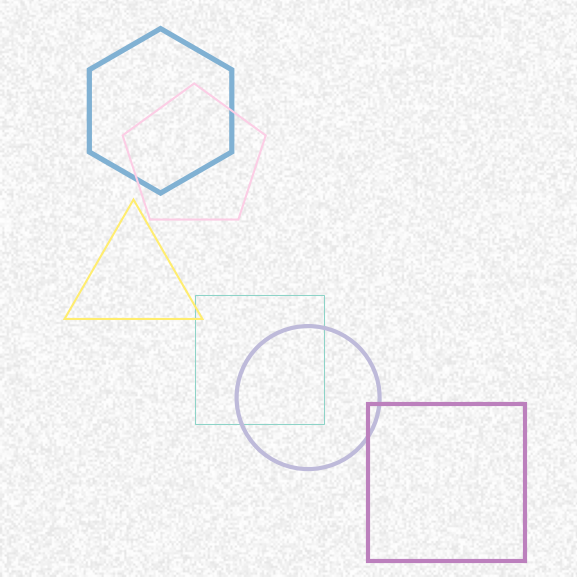[{"shape": "square", "thickness": 0.5, "radius": 0.56, "center": [0.45, 0.377]}, {"shape": "circle", "thickness": 2, "radius": 0.62, "center": [0.534, 0.311]}, {"shape": "hexagon", "thickness": 2.5, "radius": 0.71, "center": [0.278, 0.807]}, {"shape": "pentagon", "thickness": 1, "radius": 0.65, "center": [0.336, 0.724]}, {"shape": "square", "thickness": 2, "radius": 0.68, "center": [0.773, 0.164]}, {"shape": "triangle", "thickness": 1, "radius": 0.69, "center": [0.231, 0.516]}]